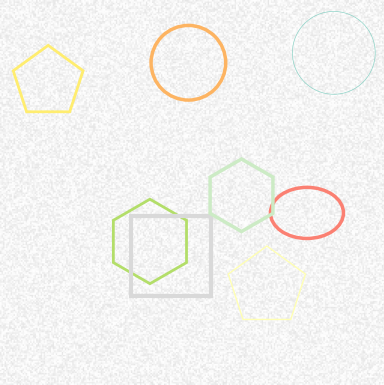[{"shape": "circle", "thickness": 0.5, "radius": 0.54, "center": [0.867, 0.863]}, {"shape": "pentagon", "thickness": 1, "radius": 0.53, "center": [0.693, 0.256]}, {"shape": "oval", "thickness": 2.5, "radius": 0.47, "center": [0.797, 0.447]}, {"shape": "circle", "thickness": 2.5, "radius": 0.48, "center": [0.489, 0.837]}, {"shape": "hexagon", "thickness": 2, "radius": 0.55, "center": [0.389, 0.373]}, {"shape": "square", "thickness": 3, "radius": 0.52, "center": [0.443, 0.335]}, {"shape": "hexagon", "thickness": 2.5, "radius": 0.47, "center": [0.627, 0.493]}, {"shape": "pentagon", "thickness": 2, "radius": 0.48, "center": [0.125, 0.787]}]